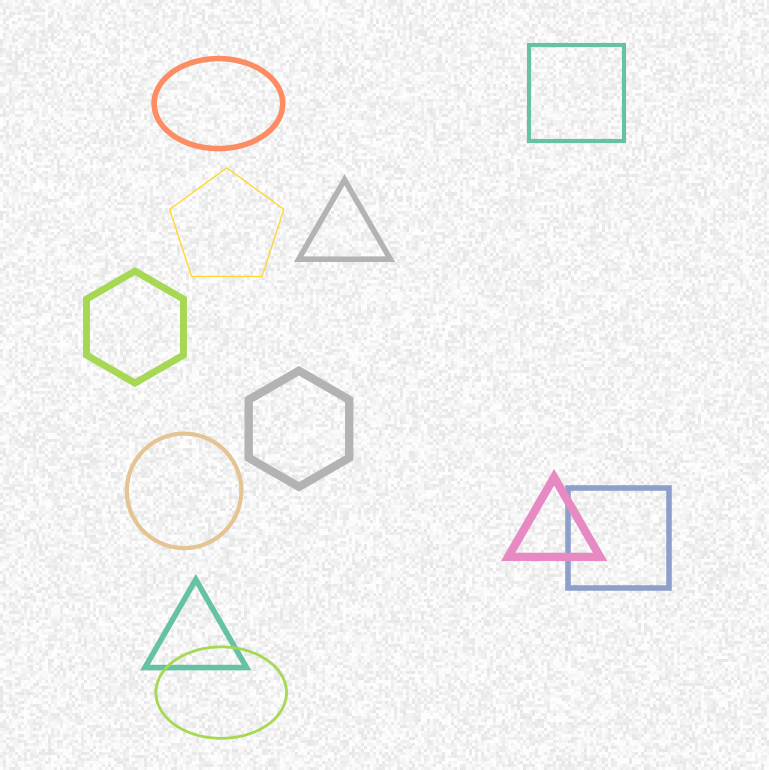[{"shape": "square", "thickness": 1.5, "radius": 0.31, "center": [0.749, 0.879]}, {"shape": "triangle", "thickness": 2, "radius": 0.38, "center": [0.254, 0.171]}, {"shape": "oval", "thickness": 2, "radius": 0.42, "center": [0.284, 0.865]}, {"shape": "square", "thickness": 2, "radius": 0.33, "center": [0.803, 0.301]}, {"shape": "triangle", "thickness": 3, "radius": 0.34, "center": [0.72, 0.311]}, {"shape": "oval", "thickness": 1, "radius": 0.42, "center": [0.287, 0.101]}, {"shape": "hexagon", "thickness": 2.5, "radius": 0.36, "center": [0.175, 0.575]}, {"shape": "pentagon", "thickness": 0.5, "radius": 0.39, "center": [0.295, 0.704]}, {"shape": "circle", "thickness": 1.5, "radius": 0.37, "center": [0.239, 0.363]}, {"shape": "hexagon", "thickness": 3, "radius": 0.38, "center": [0.388, 0.443]}, {"shape": "triangle", "thickness": 2, "radius": 0.34, "center": [0.447, 0.698]}]